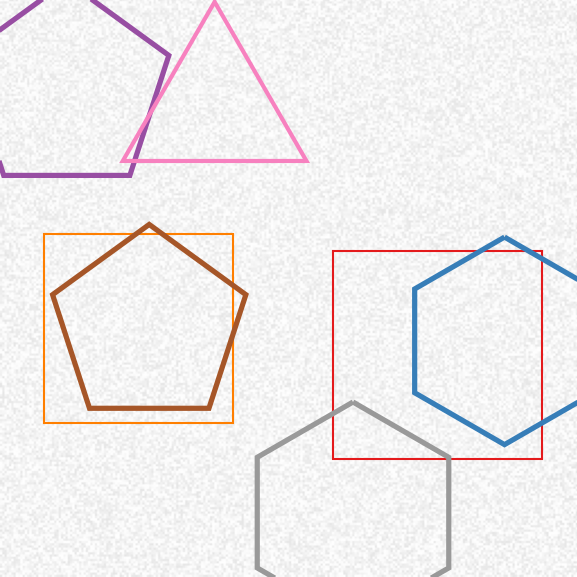[{"shape": "square", "thickness": 1, "radius": 0.9, "center": [0.758, 0.384]}, {"shape": "hexagon", "thickness": 2.5, "radius": 0.9, "center": [0.874, 0.409]}, {"shape": "pentagon", "thickness": 2.5, "radius": 0.93, "center": [0.116, 0.846]}, {"shape": "square", "thickness": 1, "radius": 0.82, "center": [0.24, 0.43]}, {"shape": "pentagon", "thickness": 2.5, "radius": 0.88, "center": [0.258, 0.434]}, {"shape": "triangle", "thickness": 2, "radius": 0.92, "center": [0.372, 0.812]}, {"shape": "hexagon", "thickness": 2.5, "radius": 0.96, "center": [0.611, 0.111]}]